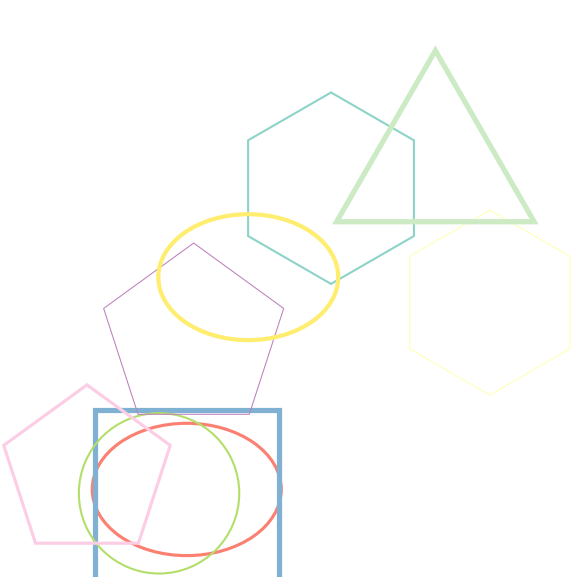[{"shape": "hexagon", "thickness": 1, "radius": 0.83, "center": [0.573, 0.673]}, {"shape": "hexagon", "thickness": 0.5, "radius": 0.8, "center": [0.848, 0.475]}, {"shape": "oval", "thickness": 1.5, "radius": 0.82, "center": [0.323, 0.152]}, {"shape": "square", "thickness": 2.5, "radius": 0.79, "center": [0.324, 0.13]}, {"shape": "circle", "thickness": 1, "radius": 0.69, "center": [0.275, 0.145]}, {"shape": "pentagon", "thickness": 1.5, "radius": 0.76, "center": [0.151, 0.181]}, {"shape": "pentagon", "thickness": 0.5, "radius": 0.82, "center": [0.335, 0.414]}, {"shape": "triangle", "thickness": 2.5, "radius": 0.99, "center": [0.754, 0.714]}, {"shape": "oval", "thickness": 2, "radius": 0.78, "center": [0.43, 0.519]}]